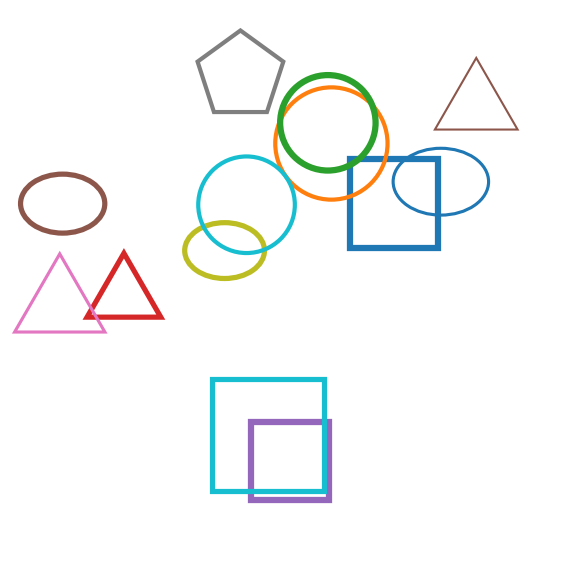[{"shape": "square", "thickness": 3, "radius": 0.38, "center": [0.682, 0.647]}, {"shape": "oval", "thickness": 1.5, "radius": 0.41, "center": [0.763, 0.685]}, {"shape": "circle", "thickness": 2, "radius": 0.49, "center": [0.574, 0.751]}, {"shape": "circle", "thickness": 3, "radius": 0.41, "center": [0.568, 0.786]}, {"shape": "triangle", "thickness": 2.5, "radius": 0.37, "center": [0.215, 0.487]}, {"shape": "square", "thickness": 3, "radius": 0.34, "center": [0.503, 0.201]}, {"shape": "oval", "thickness": 2.5, "radius": 0.36, "center": [0.109, 0.647]}, {"shape": "triangle", "thickness": 1, "radius": 0.41, "center": [0.825, 0.816]}, {"shape": "triangle", "thickness": 1.5, "radius": 0.45, "center": [0.103, 0.469]}, {"shape": "pentagon", "thickness": 2, "radius": 0.39, "center": [0.416, 0.868]}, {"shape": "oval", "thickness": 2.5, "radius": 0.35, "center": [0.389, 0.565]}, {"shape": "square", "thickness": 2.5, "radius": 0.48, "center": [0.464, 0.246]}, {"shape": "circle", "thickness": 2, "radius": 0.42, "center": [0.427, 0.645]}]